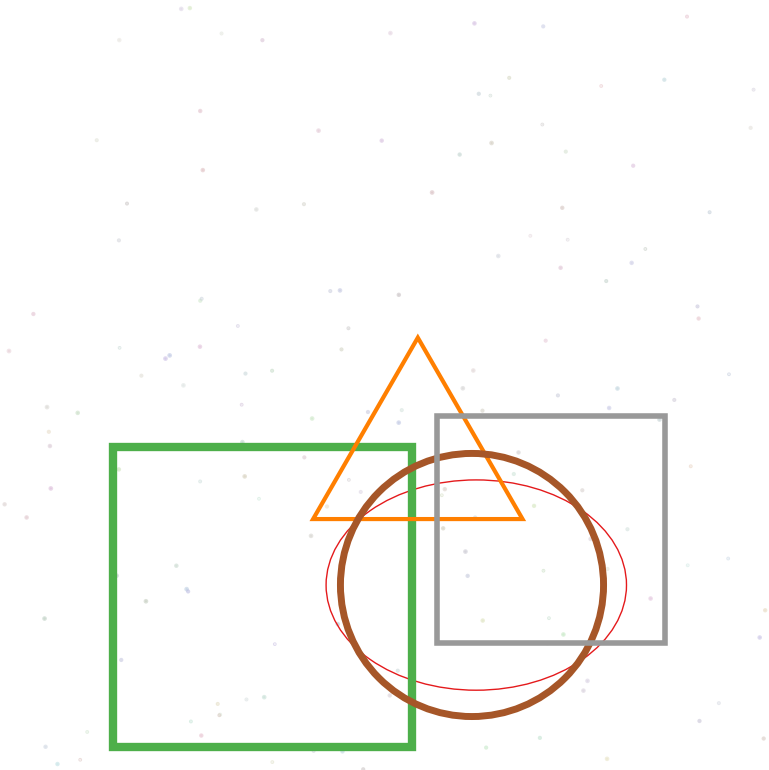[{"shape": "oval", "thickness": 0.5, "radius": 0.98, "center": [0.619, 0.24]}, {"shape": "square", "thickness": 3, "radius": 0.97, "center": [0.34, 0.225]}, {"shape": "triangle", "thickness": 1.5, "radius": 0.79, "center": [0.543, 0.404]}, {"shape": "circle", "thickness": 2.5, "radius": 0.85, "center": [0.613, 0.24]}, {"shape": "square", "thickness": 2, "radius": 0.74, "center": [0.716, 0.312]}]